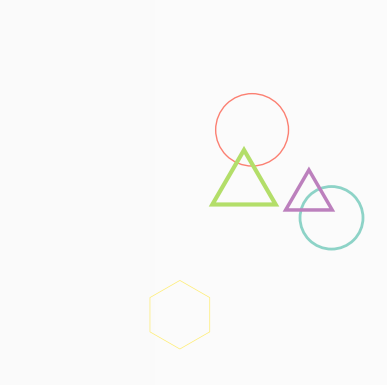[{"shape": "circle", "thickness": 2, "radius": 0.41, "center": [0.856, 0.434]}, {"shape": "circle", "thickness": 1, "radius": 0.47, "center": [0.651, 0.663]}, {"shape": "triangle", "thickness": 3, "radius": 0.47, "center": [0.63, 0.516]}, {"shape": "triangle", "thickness": 2.5, "radius": 0.35, "center": [0.797, 0.489]}, {"shape": "hexagon", "thickness": 0.5, "radius": 0.45, "center": [0.464, 0.183]}]